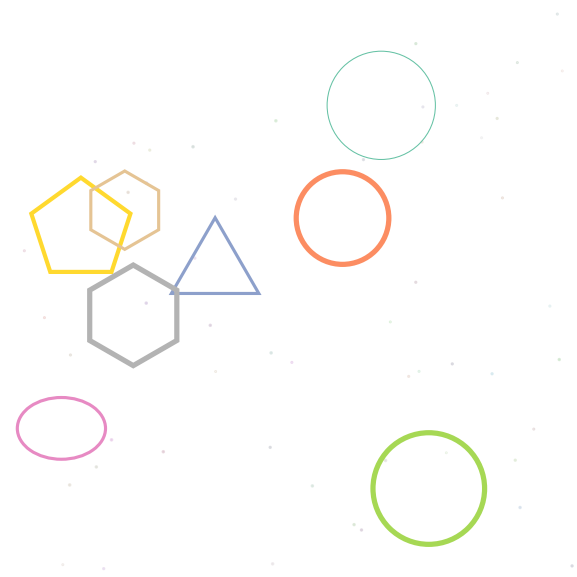[{"shape": "circle", "thickness": 0.5, "radius": 0.47, "center": [0.66, 0.817]}, {"shape": "circle", "thickness": 2.5, "radius": 0.4, "center": [0.593, 0.622]}, {"shape": "triangle", "thickness": 1.5, "radius": 0.44, "center": [0.372, 0.535]}, {"shape": "oval", "thickness": 1.5, "radius": 0.38, "center": [0.106, 0.257]}, {"shape": "circle", "thickness": 2.5, "radius": 0.48, "center": [0.742, 0.153]}, {"shape": "pentagon", "thickness": 2, "radius": 0.45, "center": [0.14, 0.601]}, {"shape": "hexagon", "thickness": 1.5, "radius": 0.34, "center": [0.216, 0.635]}, {"shape": "hexagon", "thickness": 2.5, "radius": 0.44, "center": [0.231, 0.453]}]